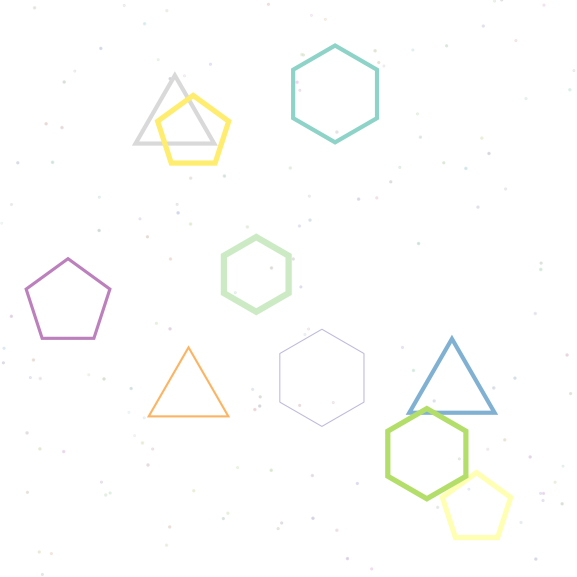[{"shape": "hexagon", "thickness": 2, "radius": 0.42, "center": [0.58, 0.836]}, {"shape": "pentagon", "thickness": 2.5, "radius": 0.31, "center": [0.825, 0.119]}, {"shape": "hexagon", "thickness": 0.5, "radius": 0.42, "center": [0.557, 0.345]}, {"shape": "triangle", "thickness": 2, "radius": 0.43, "center": [0.783, 0.327]}, {"shape": "triangle", "thickness": 1, "radius": 0.4, "center": [0.326, 0.318]}, {"shape": "hexagon", "thickness": 2.5, "radius": 0.39, "center": [0.739, 0.214]}, {"shape": "triangle", "thickness": 2, "radius": 0.39, "center": [0.303, 0.79]}, {"shape": "pentagon", "thickness": 1.5, "radius": 0.38, "center": [0.118, 0.475]}, {"shape": "hexagon", "thickness": 3, "radius": 0.32, "center": [0.444, 0.524]}, {"shape": "pentagon", "thickness": 2.5, "radius": 0.32, "center": [0.335, 0.769]}]